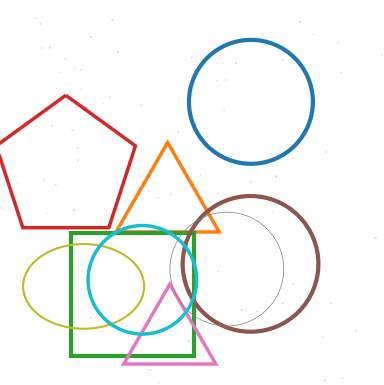[{"shape": "circle", "thickness": 3, "radius": 0.8, "center": [0.652, 0.735]}, {"shape": "triangle", "thickness": 2.5, "radius": 0.77, "center": [0.435, 0.475]}, {"shape": "square", "thickness": 3, "radius": 0.8, "center": [0.344, 0.234]}, {"shape": "pentagon", "thickness": 2.5, "radius": 0.95, "center": [0.171, 0.562]}, {"shape": "circle", "thickness": 3, "radius": 0.88, "center": [0.651, 0.315]}, {"shape": "triangle", "thickness": 2.5, "radius": 0.69, "center": [0.441, 0.124]}, {"shape": "circle", "thickness": 0.5, "radius": 0.74, "center": [0.589, 0.301]}, {"shape": "oval", "thickness": 1.5, "radius": 0.79, "center": [0.217, 0.256]}, {"shape": "circle", "thickness": 2.5, "radius": 0.7, "center": [0.37, 0.273]}]